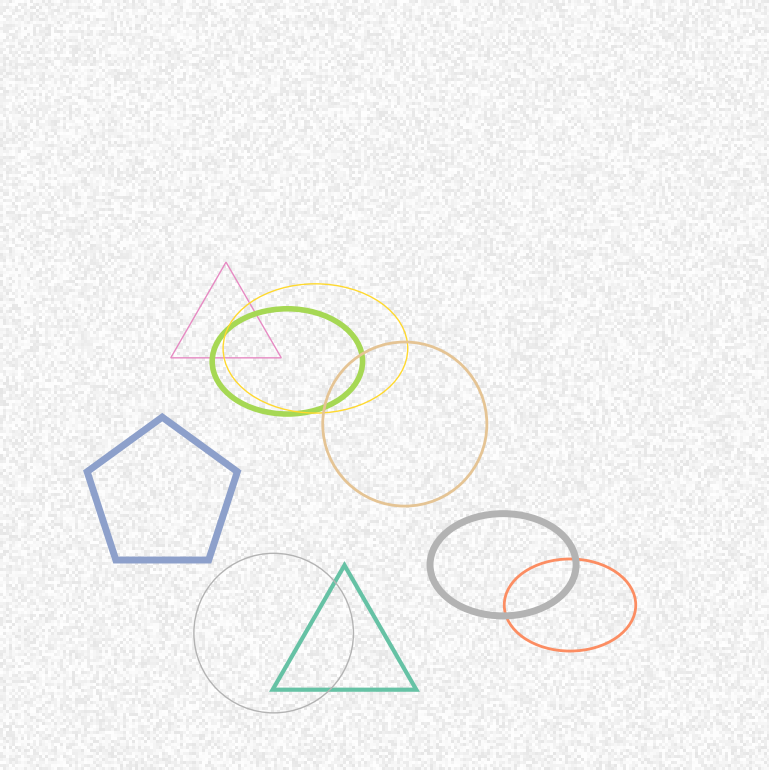[{"shape": "triangle", "thickness": 1.5, "radius": 0.54, "center": [0.447, 0.158]}, {"shape": "oval", "thickness": 1, "radius": 0.43, "center": [0.74, 0.214]}, {"shape": "pentagon", "thickness": 2.5, "radius": 0.51, "center": [0.211, 0.356]}, {"shape": "triangle", "thickness": 0.5, "radius": 0.41, "center": [0.294, 0.577]}, {"shape": "oval", "thickness": 2, "radius": 0.49, "center": [0.373, 0.531]}, {"shape": "oval", "thickness": 0.5, "radius": 0.6, "center": [0.41, 0.547]}, {"shape": "circle", "thickness": 1, "radius": 0.53, "center": [0.526, 0.449]}, {"shape": "circle", "thickness": 0.5, "radius": 0.52, "center": [0.355, 0.178]}, {"shape": "oval", "thickness": 2.5, "radius": 0.47, "center": [0.653, 0.267]}]